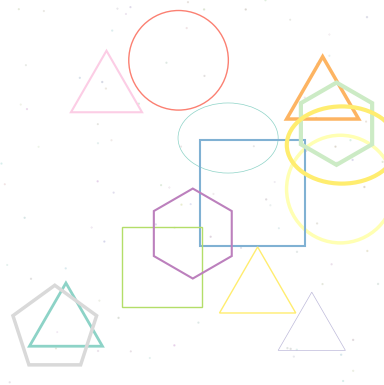[{"shape": "oval", "thickness": 0.5, "radius": 0.65, "center": [0.592, 0.642]}, {"shape": "triangle", "thickness": 2, "radius": 0.55, "center": [0.171, 0.155]}, {"shape": "circle", "thickness": 2.5, "radius": 0.7, "center": [0.884, 0.509]}, {"shape": "triangle", "thickness": 0.5, "radius": 0.5, "center": [0.81, 0.14]}, {"shape": "circle", "thickness": 1, "radius": 0.65, "center": [0.464, 0.843]}, {"shape": "square", "thickness": 1.5, "radius": 0.69, "center": [0.656, 0.498]}, {"shape": "triangle", "thickness": 2.5, "radius": 0.54, "center": [0.838, 0.745]}, {"shape": "square", "thickness": 1, "radius": 0.52, "center": [0.421, 0.306]}, {"shape": "triangle", "thickness": 1.5, "radius": 0.53, "center": [0.277, 0.762]}, {"shape": "pentagon", "thickness": 2.5, "radius": 0.57, "center": [0.142, 0.145]}, {"shape": "hexagon", "thickness": 1.5, "radius": 0.58, "center": [0.501, 0.393]}, {"shape": "hexagon", "thickness": 3, "radius": 0.53, "center": [0.874, 0.679]}, {"shape": "triangle", "thickness": 1, "radius": 0.57, "center": [0.669, 0.244]}, {"shape": "oval", "thickness": 3, "radius": 0.72, "center": [0.888, 0.623]}]